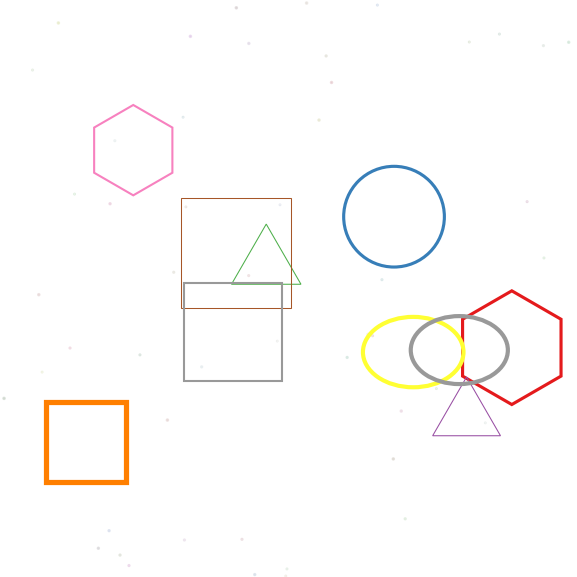[{"shape": "hexagon", "thickness": 1.5, "radius": 0.49, "center": [0.886, 0.397]}, {"shape": "circle", "thickness": 1.5, "radius": 0.44, "center": [0.682, 0.624]}, {"shape": "triangle", "thickness": 0.5, "radius": 0.35, "center": [0.461, 0.542]}, {"shape": "triangle", "thickness": 0.5, "radius": 0.34, "center": [0.808, 0.279]}, {"shape": "square", "thickness": 2.5, "radius": 0.35, "center": [0.149, 0.234]}, {"shape": "oval", "thickness": 2, "radius": 0.44, "center": [0.716, 0.389]}, {"shape": "square", "thickness": 0.5, "radius": 0.47, "center": [0.409, 0.561]}, {"shape": "hexagon", "thickness": 1, "radius": 0.39, "center": [0.231, 0.739]}, {"shape": "oval", "thickness": 2, "radius": 0.42, "center": [0.795, 0.393]}, {"shape": "square", "thickness": 1, "radius": 0.42, "center": [0.404, 0.424]}]